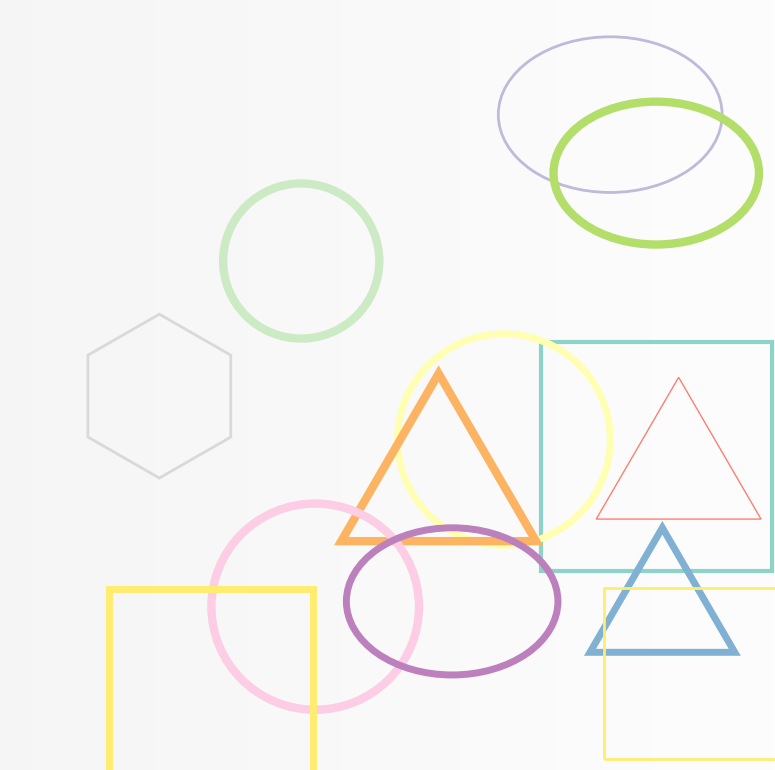[{"shape": "square", "thickness": 1.5, "radius": 0.74, "center": [0.848, 0.407]}, {"shape": "circle", "thickness": 2.5, "radius": 0.69, "center": [0.65, 0.429]}, {"shape": "oval", "thickness": 1, "radius": 0.72, "center": [0.787, 0.851]}, {"shape": "triangle", "thickness": 0.5, "radius": 0.61, "center": [0.876, 0.387]}, {"shape": "triangle", "thickness": 2.5, "radius": 0.54, "center": [0.855, 0.207]}, {"shape": "triangle", "thickness": 3, "radius": 0.73, "center": [0.566, 0.37]}, {"shape": "oval", "thickness": 3, "radius": 0.66, "center": [0.847, 0.775]}, {"shape": "circle", "thickness": 3, "radius": 0.67, "center": [0.407, 0.212]}, {"shape": "hexagon", "thickness": 1, "radius": 0.53, "center": [0.206, 0.486]}, {"shape": "oval", "thickness": 2.5, "radius": 0.68, "center": [0.583, 0.219]}, {"shape": "circle", "thickness": 3, "radius": 0.5, "center": [0.389, 0.661]}, {"shape": "square", "thickness": 2.5, "radius": 0.66, "center": [0.272, 0.104]}, {"shape": "square", "thickness": 1, "radius": 0.56, "center": [0.89, 0.125]}]